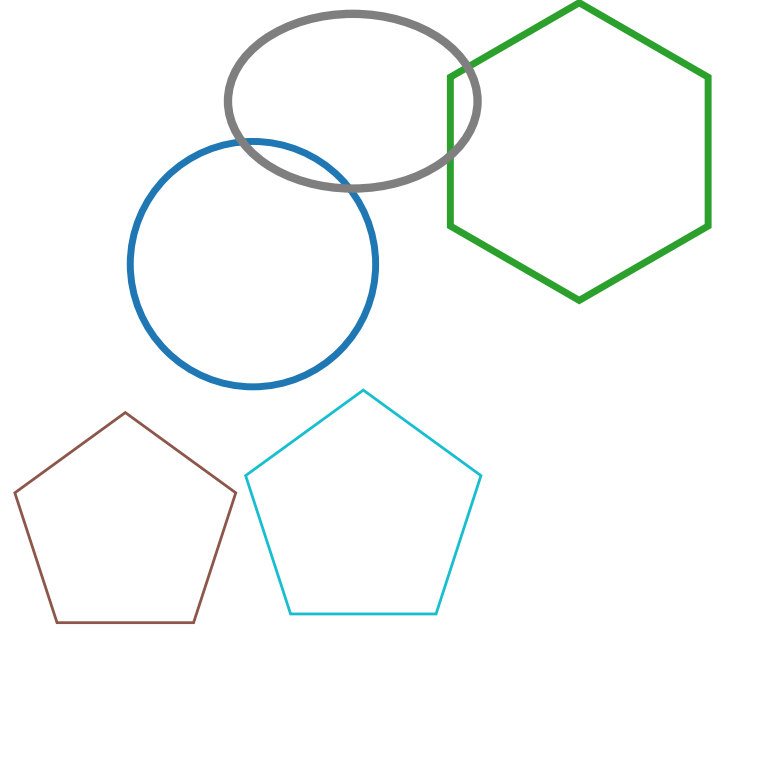[{"shape": "circle", "thickness": 2.5, "radius": 0.8, "center": [0.329, 0.657]}, {"shape": "hexagon", "thickness": 2.5, "radius": 0.97, "center": [0.752, 0.803]}, {"shape": "pentagon", "thickness": 1, "radius": 0.75, "center": [0.163, 0.313]}, {"shape": "oval", "thickness": 3, "radius": 0.81, "center": [0.458, 0.869]}, {"shape": "pentagon", "thickness": 1, "radius": 0.8, "center": [0.472, 0.333]}]